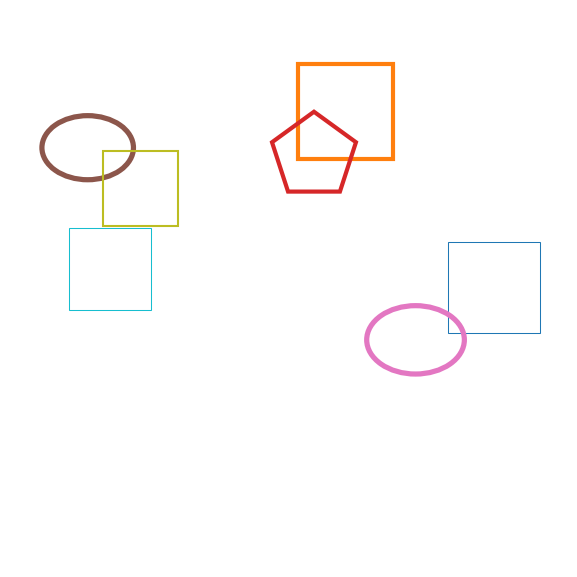[{"shape": "square", "thickness": 0.5, "radius": 0.4, "center": [0.855, 0.501]}, {"shape": "square", "thickness": 2, "radius": 0.41, "center": [0.598, 0.806]}, {"shape": "pentagon", "thickness": 2, "radius": 0.38, "center": [0.544, 0.729]}, {"shape": "oval", "thickness": 2.5, "radius": 0.4, "center": [0.152, 0.743]}, {"shape": "oval", "thickness": 2.5, "radius": 0.42, "center": [0.72, 0.411]}, {"shape": "square", "thickness": 1, "radius": 0.32, "center": [0.243, 0.673]}, {"shape": "square", "thickness": 0.5, "radius": 0.36, "center": [0.191, 0.534]}]